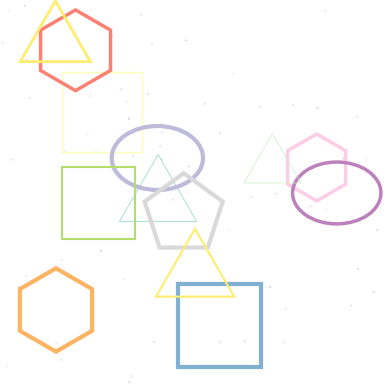[{"shape": "triangle", "thickness": 0.5, "radius": 0.58, "center": [0.411, 0.483]}, {"shape": "square", "thickness": 1, "radius": 0.52, "center": [0.266, 0.708]}, {"shape": "oval", "thickness": 3, "radius": 0.59, "center": [0.409, 0.59]}, {"shape": "hexagon", "thickness": 2.5, "radius": 0.52, "center": [0.196, 0.869]}, {"shape": "square", "thickness": 3, "radius": 0.54, "center": [0.569, 0.154]}, {"shape": "hexagon", "thickness": 3, "radius": 0.54, "center": [0.145, 0.195]}, {"shape": "square", "thickness": 1.5, "radius": 0.47, "center": [0.256, 0.473]}, {"shape": "hexagon", "thickness": 2.5, "radius": 0.43, "center": [0.822, 0.565]}, {"shape": "pentagon", "thickness": 3, "radius": 0.53, "center": [0.477, 0.443]}, {"shape": "oval", "thickness": 2.5, "radius": 0.57, "center": [0.875, 0.499]}, {"shape": "triangle", "thickness": 0.5, "radius": 0.43, "center": [0.708, 0.567]}, {"shape": "triangle", "thickness": 1.5, "radius": 0.59, "center": [0.507, 0.288]}, {"shape": "triangle", "thickness": 2, "radius": 0.53, "center": [0.144, 0.892]}]